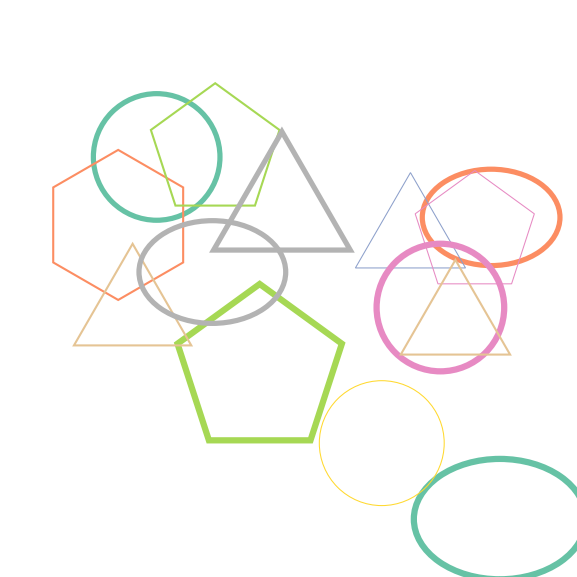[{"shape": "oval", "thickness": 3, "radius": 0.74, "center": [0.866, 0.1]}, {"shape": "circle", "thickness": 2.5, "radius": 0.55, "center": [0.271, 0.727]}, {"shape": "oval", "thickness": 2.5, "radius": 0.6, "center": [0.85, 0.623]}, {"shape": "hexagon", "thickness": 1, "radius": 0.65, "center": [0.205, 0.61]}, {"shape": "triangle", "thickness": 0.5, "radius": 0.55, "center": [0.711, 0.59]}, {"shape": "circle", "thickness": 3, "radius": 0.55, "center": [0.763, 0.467]}, {"shape": "pentagon", "thickness": 0.5, "radius": 0.54, "center": [0.822, 0.595]}, {"shape": "pentagon", "thickness": 3, "radius": 0.75, "center": [0.45, 0.358]}, {"shape": "pentagon", "thickness": 1, "radius": 0.59, "center": [0.373, 0.738]}, {"shape": "circle", "thickness": 0.5, "radius": 0.54, "center": [0.661, 0.232]}, {"shape": "triangle", "thickness": 1, "radius": 0.59, "center": [0.23, 0.46]}, {"shape": "triangle", "thickness": 1, "radius": 0.55, "center": [0.789, 0.44]}, {"shape": "triangle", "thickness": 2.5, "radius": 0.68, "center": [0.488, 0.634]}, {"shape": "oval", "thickness": 2.5, "radius": 0.64, "center": [0.368, 0.528]}]